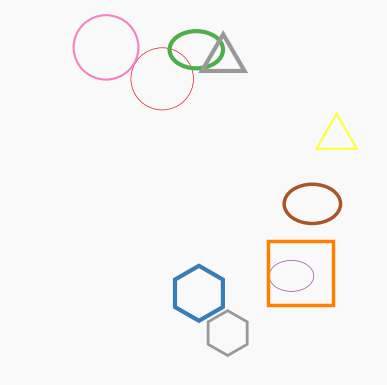[{"shape": "circle", "thickness": 0.5, "radius": 0.4, "center": [0.419, 0.795]}, {"shape": "hexagon", "thickness": 3, "radius": 0.36, "center": [0.513, 0.238]}, {"shape": "oval", "thickness": 3, "radius": 0.35, "center": [0.507, 0.871]}, {"shape": "oval", "thickness": 0.5, "radius": 0.29, "center": [0.752, 0.283]}, {"shape": "square", "thickness": 2.5, "radius": 0.42, "center": [0.775, 0.291]}, {"shape": "triangle", "thickness": 1.5, "radius": 0.3, "center": [0.869, 0.644]}, {"shape": "oval", "thickness": 2.5, "radius": 0.36, "center": [0.806, 0.47]}, {"shape": "circle", "thickness": 1.5, "radius": 0.42, "center": [0.274, 0.877]}, {"shape": "hexagon", "thickness": 2, "radius": 0.29, "center": [0.588, 0.135]}, {"shape": "triangle", "thickness": 3, "radius": 0.32, "center": [0.576, 0.847]}]